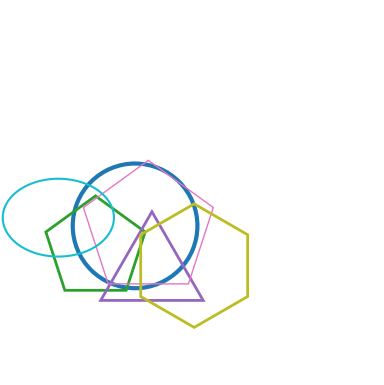[{"shape": "circle", "thickness": 3, "radius": 0.81, "center": [0.351, 0.413]}, {"shape": "pentagon", "thickness": 2, "radius": 0.68, "center": [0.248, 0.356]}, {"shape": "triangle", "thickness": 2, "radius": 0.77, "center": [0.395, 0.296]}, {"shape": "pentagon", "thickness": 1, "radius": 0.89, "center": [0.385, 0.406]}, {"shape": "hexagon", "thickness": 2, "radius": 0.8, "center": [0.504, 0.31]}, {"shape": "oval", "thickness": 1.5, "radius": 0.72, "center": [0.152, 0.435]}]